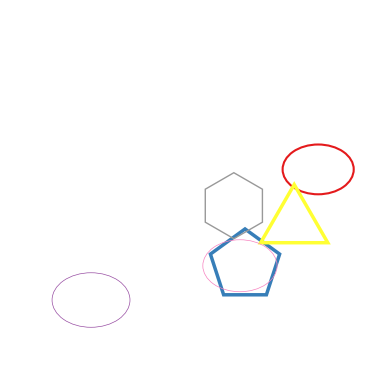[{"shape": "oval", "thickness": 1.5, "radius": 0.46, "center": [0.826, 0.56]}, {"shape": "pentagon", "thickness": 2.5, "radius": 0.47, "center": [0.636, 0.311]}, {"shape": "oval", "thickness": 0.5, "radius": 0.51, "center": [0.236, 0.221]}, {"shape": "triangle", "thickness": 2.5, "radius": 0.5, "center": [0.764, 0.42]}, {"shape": "oval", "thickness": 0.5, "radius": 0.48, "center": [0.623, 0.31]}, {"shape": "hexagon", "thickness": 1, "radius": 0.43, "center": [0.607, 0.466]}]